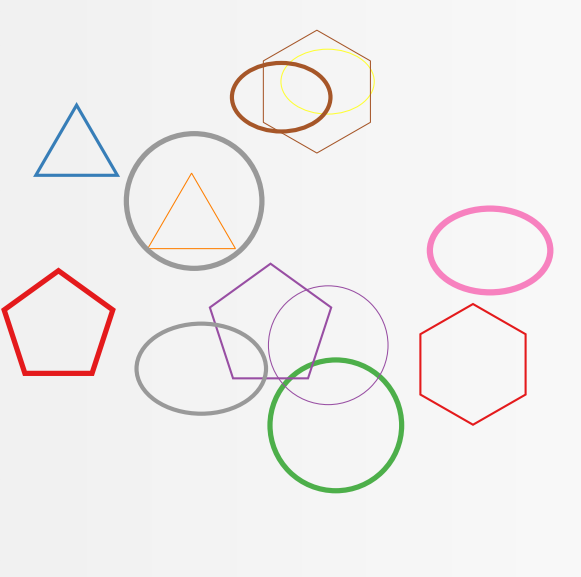[{"shape": "hexagon", "thickness": 1, "radius": 0.52, "center": [0.814, 0.368]}, {"shape": "pentagon", "thickness": 2.5, "radius": 0.49, "center": [0.101, 0.432]}, {"shape": "triangle", "thickness": 1.5, "radius": 0.41, "center": [0.132, 0.736]}, {"shape": "circle", "thickness": 2.5, "radius": 0.57, "center": [0.578, 0.263]}, {"shape": "pentagon", "thickness": 1, "radius": 0.55, "center": [0.465, 0.433]}, {"shape": "circle", "thickness": 0.5, "radius": 0.51, "center": [0.565, 0.401]}, {"shape": "triangle", "thickness": 0.5, "radius": 0.44, "center": [0.33, 0.612]}, {"shape": "oval", "thickness": 0.5, "radius": 0.4, "center": [0.564, 0.858]}, {"shape": "hexagon", "thickness": 0.5, "radius": 0.53, "center": [0.545, 0.84]}, {"shape": "oval", "thickness": 2, "radius": 0.42, "center": [0.484, 0.831]}, {"shape": "oval", "thickness": 3, "radius": 0.52, "center": [0.843, 0.565]}, {"shape": "oval", "thickness": 2, "radius": 0.56, "center": [0.346, 0.361]}, {"shape": "circle", "thickness": 2.5, "radius": 0.58, "center": [0.334, 0.651]}]